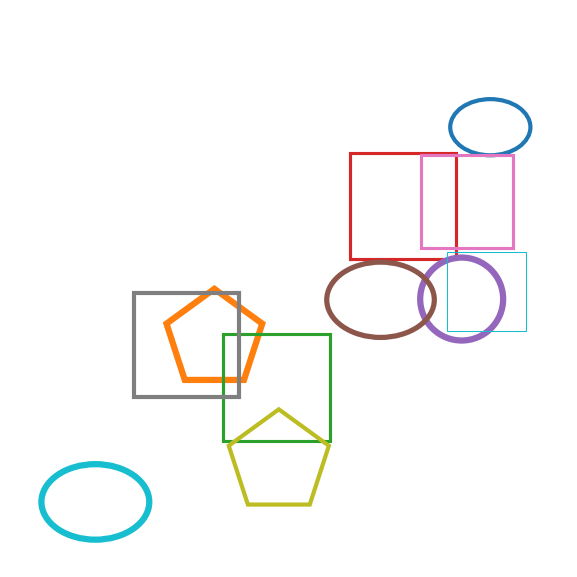[{"shape": "oval", "thickness": 2, "radius": 0.35, "center": [0.849, 0.779]}, {"shape": "pentagon", "thickness": 3, "radius": 0.44, "center": [0.371, 0.412]}, {"shape": "square", "thickness": 1.5, "radius": 0.47, "center": [0.479, 0.328]}, {"shape": "square", "thickness": 1.5, "radius": 0.46, "center": [0.698, 0.643]}, {"shape": "circle", "thickness": 3, "radius": 0.36, "center": [0.799, 0.481]}, {"shape": "oval", "thickness": 2.5, "radius": 0.47, "center": [0.659, 0.48]}, {"shape": "square", "thickness": 1.5, "radius": 0.4, "center": [0.809, 0.65]}, {"shape": "square", "thickness": 2, "radius": 0.45, "center": [0.323, 0.402]}, {"shape": "pentagon", "thickness": 2, "radius": 0.46, "center": [0.483, 0.199]}, {"shape": "oval", "thickness": 3, "radius": 0.47, "center": [0.165, 0.13]}, {"shape": "square", "thickness": 0.5, "radius": 0.34, "center": [0.843, 0.495]}]